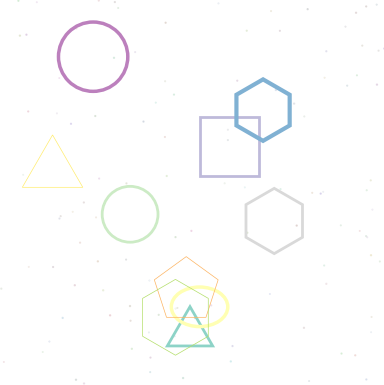[{"shape": "triangle", "thickness": 2, "radius": 0.34, "center": [0.493, 0.135]}, {"shape": "oval", "thickness": 2.5, "radius": 0.37, "center": [0.518, 0.203]}, {"shape": "square", "thickness": 2, "radius": 0.38, "center": [0.595, 0.62]}, {"shape": "hexagon", "thickness": 3, "radius": 0.4, "center": [0.683, 0.714]}, {"shape": "pentagon", "thickness": 0.5, "radius": 0.44, "center": [0.484, 0.246]}, {"shape": "hexagon", "thickness": 0.5, "radius": 0.49, "center": [0.456, 0.176]}, {"shape": "hexagon", "thickness": 2, "radius": 0.42, "center": [0.712, 0.426]}, {"shape": "circle", "thickness": 2.5, "radius": 0.45, "center": [0.242, 0.853]}, {"shape": "circle", "thickness": 2, "radius": 0.36, "center": [0.338, 0.443]}, {"shape": "triangle", "thickness": 0.5, "radius": 0.45, "center": [0.137, 0.559]}]